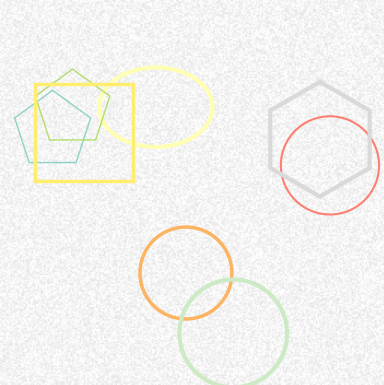[{"shape": "pentagon", "thickness": 1, "radius": 0.52, "center": [0.137, 0.662]}, {"shape": "oval", "thickness": 3, "radius": 0.74, "center": [0.405, 0.721]}, {"shape": "circle", "thickness": 1.5, "radius": 0.64, "center": [0.857, 0.57]}, {"shape": "circle", "thickness": 2.5, "radius": 0.6, "center": [0.483, 0.291]}, {"shape": "pentagon", "thickness": 1, "radius": 0.51, "center": [0.189, 0.719]}, {"shape": "hexagon", "thickness": 3, "radius": 0.74, "center": [0.831, 0.638]}, {"shape": "circle", "thickness": 3, "radius": 0.7, "center": [0.606, 0.134]}, {"shape": "square", "thickness": 2.5, "radius": 0.63, "center": [0.218, 0.655]}]